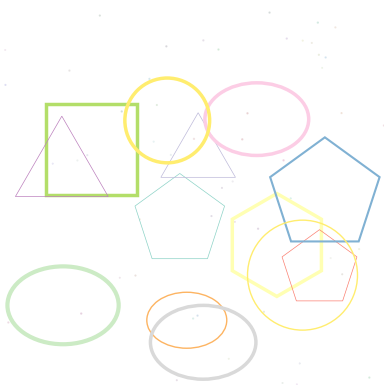[{"shape": "pentagon", "thickness": 0.5, "radius": 0.61, "center": [0.467, 0.427]}, {"shape": "hexagon", "thickness": 2.5, "radius": 0.67, "center": [0.719, 0.364]}, {"shape": "triangle", "thickness": 0.5, "radius": 0.56, "center": [0.515, 0.595]}, {"shape": "pentagon", "thickness": 0.5, "radius": 0.51, "center": [0.83, 0.301]}, {"shape": "pentagon", "thickness": 1.5, "radius": 0.75, "center": [0.844, 0.494]}, {"shape": "oval", "thickness": 1, "radius": 0.52, "center": [0.485, 0.168]}, {"shape": "square", "thickness": 2.5, "radius": 0.59, "center": [0.238, 0.612]}, {"shape": "oval", "thickness": 2.5, "radius": 0.67, "center": [0.667, 0.691]}, {"shape": "oval", "thickness": 2.5, "radius": 0.69, "center": [0.528, 0.111]}, {"shape": "triangle", "thickness": 0.5, "radius": 0.7, "center": [0.161, 0.559]}, {"shape": "oval", "thickness": 3, "radius": 0.72, "center": [0.164, 0.207]}, {"shape": "circle", "thickness": 2.5, "radius": 0.55, "center": [0.434, 0.687]}, {"shape": "circle", "thickness": 1, "radius": 0.71, "center": [0.786, 0.285]}]